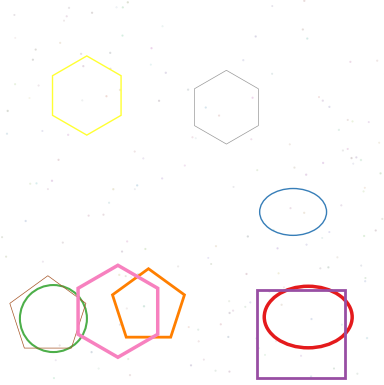[{"shape": "oval", "thickness": 2.5, "radius": 0.57, "center": [0.801, 0.177]}, {"shape": "oval", "thickness": 1, "radius": 0.43, "center": [0.761, 0.45]}, {"shape": "circle", "thickness": 1.5, "radius": 0.44, "center": [0.139, 0.173]}, {"shape": "square", "thickness": 2, "radius": 0.57, "center": [0.782, 0.133]}, {"shape": "pentagon", "thickness": 2, "radius": 0.49, "center": [0.386, 0.204]}, {"shape": "hexagon", "thickness": 1, "radius": 0.51, "center": [0.225, 0.752]}, {"shape": "pentagon", "thickness": 0.5, "radius": 0.52, "center": [0.124, 0.18]}, {"shape": "hexagon", "thickness": 2.5, "radius": 0.6, "center": [0.306, 0.191]}, {"shape": "hexagon", "thickness": 0.5, "radius": 0.48, "center": [0.588, 0.722]}]